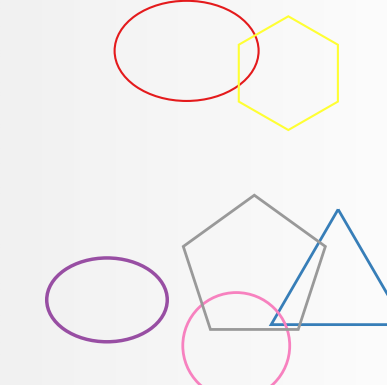[{"shape": "oval", "thickness": 1.5, "radius": 0.93, "center": [0.482, 0.868]}, {"shape": "triangle", "thickness": 2, "radius": 1.0, "center": [0.873, 0.257]}, {"shape": "oval", "thickness": 2.5, "radius": 0.78, "center": [0.276, 0.221]}, {"shape": "hexagon", "thickness": 1.5, "radius": 0.74, "center": [0.744, 0.81]}, {"shape": "circle", "thickness": 2, "radius": 0.69, "center": [0.61, 0.102]}, {"shape": "pentagon", "thickness": 2, "radius": 0.96, "center": [0.656, 0.3]}]